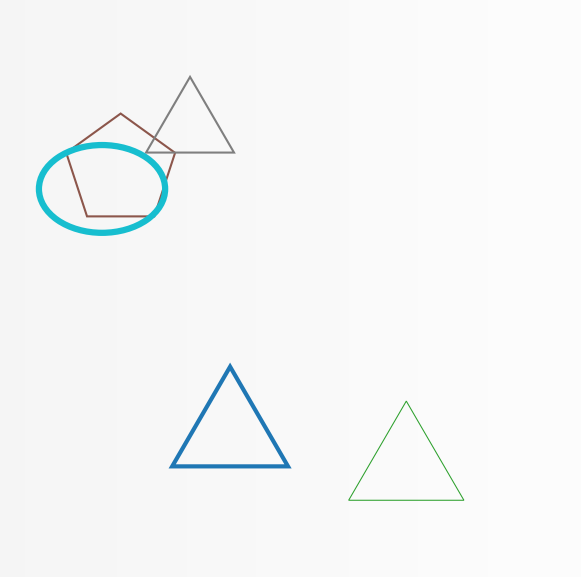[{"shape": "triangle", "thickness": 2, "radius": 0.58, "center": [0.396, 0.249]}, {"shape": "triangle", "thickness": 0.5, "radius": 0.57, "center": [0.699, 0.19]}, {"shape": "pentagon", "thickness": 1, "radius": 0.49, "center": [0.208, 0.704]}, {"shape": "triangle", "thickness": 1, "radius": 0.44, "center": [0.327, 0.779]}, {"shape": "oval", "thickness": 3, "radius": 0.54, "center": [0.176, 0.672]}]